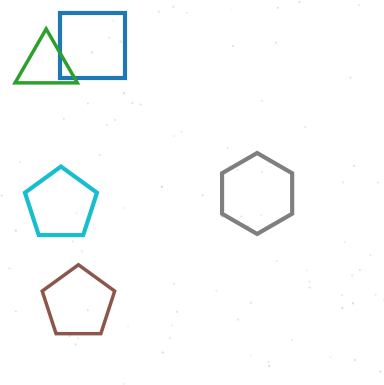[{"shape": "square", "thickness": 3, "radius": 0.42, "center": [0.239, 0.882]}, {"shape": "triangle", "thickness": 2.5, "radius": 0.47, "center": [0.12, 0.831]}, {"shape": "pentagon", "thickness": 2.5, "radius": 0.49, "center": [0.204, 0.213]}, {"shape": "hexagon", "thickness": 3, "radius": 0.53, "center": [0.668, 0.497]}, {"shape": "pentagon", "thickness": 3, "radius": 0.49, "center": [0.158, 0.469]}]